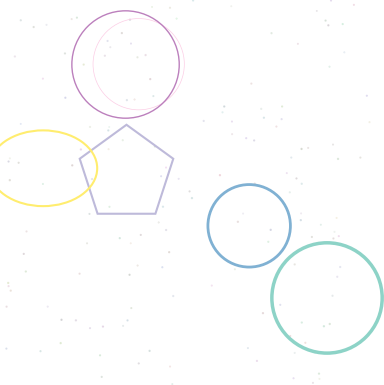[{"shape": "circle", "thickness": 2.5, "radius": 0.72, "center": [0.849, 0.226]}, {"shape": "pentagon", "thickness": 1.5, "radius": 0.64, "center": [0.329, 0.548]}, {"shape": "circle", "thickness": 2, "radius": 0.54, "center": [0.647, 0.413]}, {"shape": "circle", "thickness": 0.5, "radius": 0.59, "center": [0.36, 0.833]}, {"shape": "circle", "thickness": 1, "radius": 0.7, "center": [0.326, 0.832]}, {"shape": "oval", "thickness": 1.5, "radius": 0.7, "center": [0.112, 0.563]}]